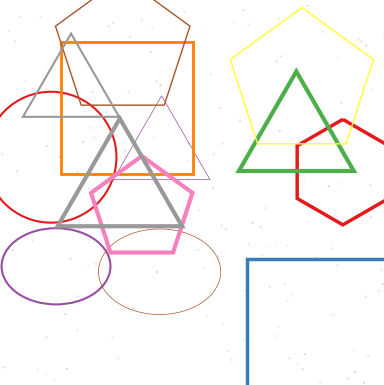[{"shape": "hexagon", "thickness": 2.5, "radius": 0.68, "center": [0.891, 0.553]}, {"shape": "circle", "thickness": 1.5, "radius": 0.85, "center": [0.132, 0.592]}, {"shape": "square", "thickness": 2.5, "radius": 0.95, "center": [0.833, 0.137]}, {"shape": "triangle", "thickness": 3, "radius": 0.86, "center": [0.77, 0.642]}, {"shape": "triangle", "thickness": 0.5, "radius": 0.73, "center": [0.42, 0.606]}, {"shape": "oval", "thickness": 1.5, "radius": 0.71, "center": [0.146, 0.308]}, {"shape": "square", "thickness": 2, "radius": 0.86, "center": [0.33, 0.72]}, {"shape": "pentagon", "thickness": 1, "radius": 0.98, "center": [0.784, 0.785]}, {"shape": "pentagon", "thickness": 1, "radius": 0.92, "center": [0.319, 0.875]}, {"shape": "oval", "thickness": 0.5, "radius": 0.79, "center": [0.415, 0.294]}, {"shape": "pentagon", "thickness": 3, "radius": 0.69, "center": [0.368, 0.456]}, {"shape": "triangle", "thickness": 1.5, "radius": 0.72, "center": [0.185, 0.769]}, {"shape": "triangle", "thickness": 3, "radius": 0.93, "center": [0.311, 0.506]}]